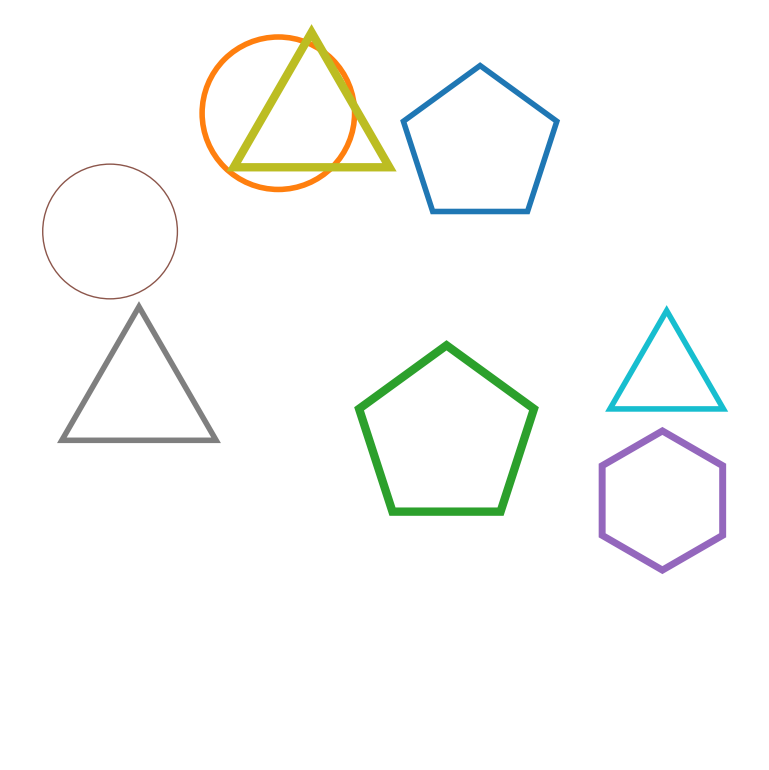[{"shape": "pentagon", "thickness": 2, "radius": 0.52, "center": [0.624, 0.81]}, {"shape": "circle", "thickness": 2, "radius": 0.49, "center": [0.361, 0.853]}, {"shape": "pentagon", "thickness": 3, "radius": 0.6, "center": [0.58, 0.432]}, {"shape": "hexagon", "thickness": 2.5, "radius": 0.45, "center": [0.86, 0.35]}, {"shape": "circle", "thickness": 0.5, "radius": 0.44, "center": [0.143, 0.699]}, {"shape": "triangle", "thickness": 2, "radius": 0.58, "center": [0.18, 0.486]}, {"shape": "triangle", "thickness": 3, "radius": 0.58, "center": [0.405, 0.841]}, {"shape": "triangle", "thickness": 2, "radius": 0.43, "center": [0.866, 0.511]}]